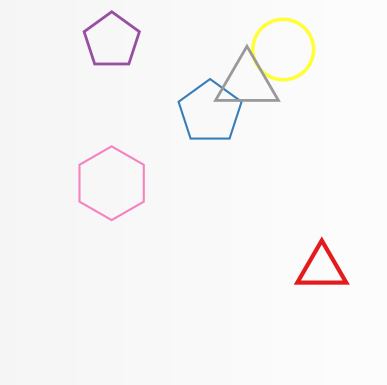[{"shape": "triangle", "thickness": 3, "radius": 0.36, "center": [0.83, 0.302]}, {"shape": "pentagon", "thickness": 1.5, "radius": 0.43, "center": [0.542, 0.709]}, {"shape": "pentagon", "thickness": 2, "radius": 0.37, "center": [0.288, 0.894]}, {"shape": "circle", "thickness": 2.5, "radius": 0.39, "center": [0.731, 0.871]}, {"shape": "hexagon", "thickness": 1.5, "radius": 0.48, "center": [0.288, 0.524]}, {"shape": "triangle", "thickness": 2, "radius": 0.47, "center": [0.637, 0.786]}]